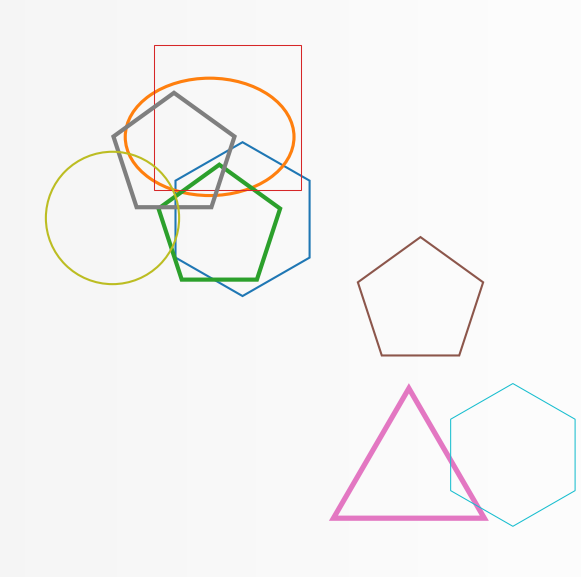[{"shape": "hexagon", "thickness": 1, "radius": 0.67, "center": [0.417, 0.62]}, {"shape": "oval", "thickness": 1.5, "radius": 0.73, "center": [0.361, 0.762]}, {"shape": "pentagon", "thickness": 2, "radius": 0.55, "center": [0.377, 0.604]}, {"shape": "square", "thickness": 0.5, "radius": 0.63, "center": [0.391, 0.796]}, {"shape": "pentagon", "thickness": 1, "radius": 0.57, "center": [0.723, 0.475]}, {"shape": "triangle", "thickness": 2.5, "radius": 0.75, "center": [0.703, 0.177]}, {"shape": "pentagon", "thickness": 2, "radius": 0.55, "center": [0.299, 0.729]}, {"shape": "circle", "thickness": 1, "radius": 0.57, "center": [0.194, 0.622]}, {"shape": "hexagon", "thickness": 0.5, "radius": 0.62, "center": [0.882, 0.211]}]